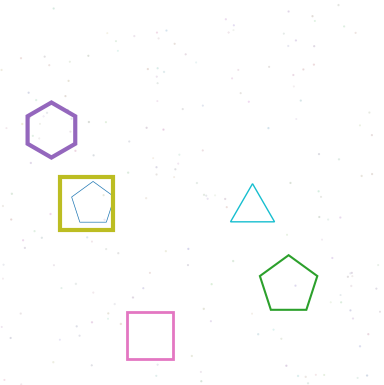[{"shape": "pentagon", "thickness": 0.5, "radius": 0.29, "center": [0.242, 0.47]}, {"shape": "pentagon", "thickness": 1.5, "radius": 0.39, "center": [0.75, 0.259]}, {"shape": "hexagon", "thickness": 3, "radius": 0.36, "center": [0.134, 0.662]}, {"shape": "square", "thickness": 2, "radius": 0.3, "center": [0.39, 0.129]}, {"shape": "square", "thickness": 3, "radius": 0.34, "center": [0.224, 0.471]}, {"shape": "triangle", "thickness": 1, "radius": 0.33, "center": [0.656, 0.457]}]